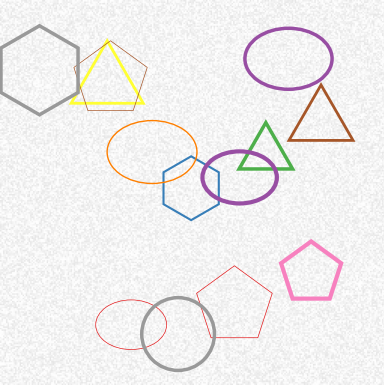[{"shape": "oval", "thickness": 0.5, "radius": 0.46, "center": [0.341, 0.157]}, {"shape": "pentagon", "thickness": 0.5, "radius": 0.52, "center": [0.609, 0.206]}, {"shape": "hexagon", "thickness": 1.5, "radius": 0.41, "center": [0.496, 0.511]}, {"shape": "triangle", "thickness": 2.5, "radius": 0.4, "center": [0.69, 0.601]}, {"shape": "oval", "thickness": 2.5, "radius": 0.57, "center": [0.749, 0.847]}, {"shape": "oval", "thickness": 3, "radius": 0.48, "center": [0.622, 0.539]}, {"shape": "oval", "thickness": 1, "radius": 0.58, "center": [0.395, 0.605]}, {"shape": "triangle", "thickness": 2, "radius": 0.54, "center": [0.278, 0.786]}, {"shape": "triangle", "thickness": 2, "radius": 0.48, "center": [0.834, 0.683]}, {"shape": "pentagon", "thickness": 0.5, "radius": 0.5, "center": [0.287, 0.794]}, {"shape": "pentagon", "thickness": 3, "radius": 0.41, "center": [0.808, 0.291]}, {"shape": "hexagon", "thickness": 2.5, "radius": 0.58, "center": [0.103, 0.817]}, {"shape": "circle", "thickness": 2.5, "radius": 0.47, "center": [0.463, 0.132]}]